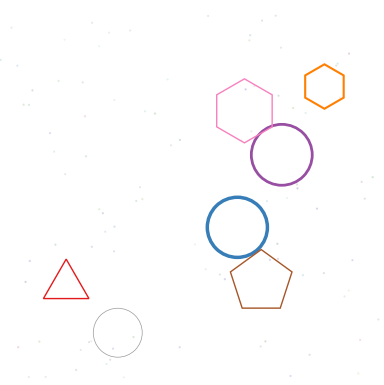[{"shape": "triangle", "thickness": 1, "radius": 0.34, "center": [0.172, 0.259]}, {"shape": "circle", "thickness": 2.5, "radius": 0.39, "center": [0.617, 0.41]}, {"shape": "circle", "thickness": 2, "radius": 0.4, "center": [0.732, 0.598]}, {"shape": "hexagon", "thickness": 1.5, "radius": 0.29, "center": [0.843, 0.775]}, {"shape": "pentagon", "thickness": 1, "radius": 0.42, "center": [0.678, 0.268]}, {"shape": "hexagon", "thickness": 1, "radius": 0.42, "center": [0.635, 0.712]}, {"shape": "circle", "thickness": 0.5, "radius": 0.32, "center": [0.306, 0.136]}]